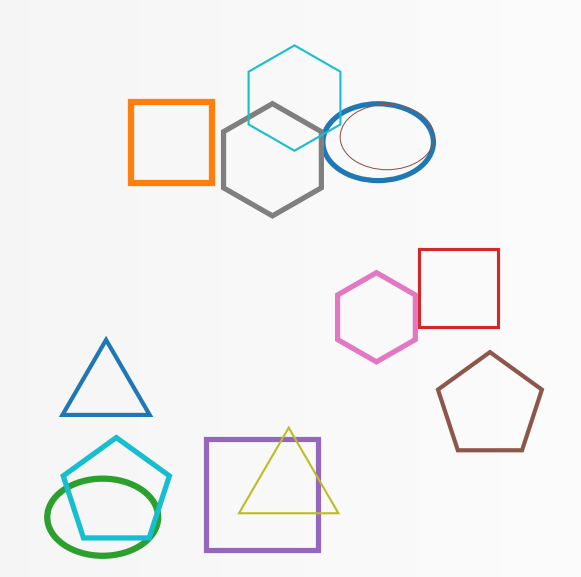[{"shape": "triangle", "thickness": 2, "radius": 0.43, "center": [0.182, 0.324]}, {"shape": "oval", "thickness": 2.5, "radius": 0.48, "center": [0.651, 0.753]}, {"shape": "square", "thickness": 3, "radius": 0.35, "center": [0.295, 0.752]}, {"shape": "oval", "thickness": 3, "radius": 0.48, "center": [0.177, 0.104]}, {"shape": "square", "thickness": 1.5, "radius": 0.34, "center": [0.789, 0.5]}, {"shape": "square", "thickness": 2.5, "radius": 0.48, "center": [0.451, 0.142]}, {"shape": "oval", "thickness": 0.5, "radius": 0.4, "center": [0.666, 0.762]}, {"shape": "pentagon", "thickness": 2, "radius": 0.47, "center": [0.843, 0.295]}, {"shape": "hexagon", "thickness": 2.5, "radius": 0.39, "center": [0.648, 0.45]}, {"shape": "hexagon", "thickness": 2.5, "radius": 0.49, "center": [0.469, 0.722]}, {"shape": "triangle", "thickness": 1, "radius": 0.49, "center": [0.497, 0.16]}, {"shape": "hexagon", "thickness": 1, "radius": 0.46, "center": [0.507, 0.829]}, {"shape": "pentagon", "thickness": 2.5, "radius": 0.48, "center": [0.2, 0.145]}]